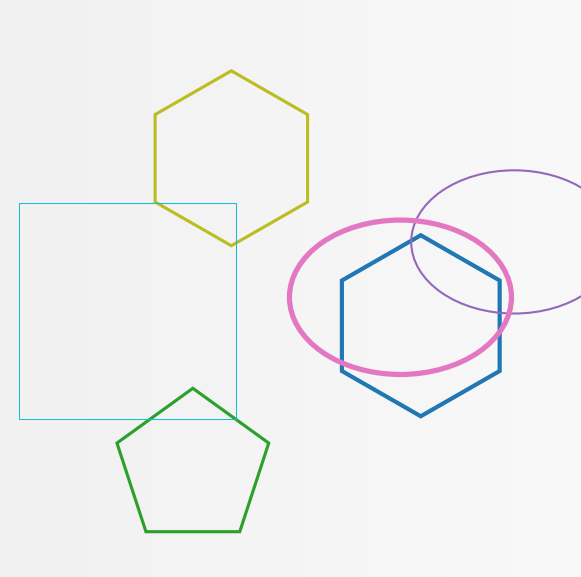[{"shape": "hexagon", "thickness": 2, "radius": 0.78, "center": [0.724, 0.435]}, {"shape": "pentagon", "thickness": 1.5, "radius": 0.69, "center": [0.332, 0.189]}, {"shape": "oval", "thickness": 1, "radius": 0.89, "center": [0.885, 0.58]}, {"shape": "oval", "thickness": 2.5, "radius": 0.95, "center": [0.689, 0.484]}, {"shape": "hexagon", "thickness": 1.5, "radius": 0.76, "center": [0.398, 0.725]}, {"shape": "square", "thickness": 0.5, "radius": 0.94, "center": [0.219, 0.461]}]